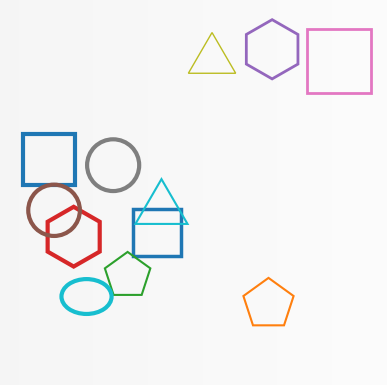[{"shape": "square", "thickness": 3, "radius": 0.33, "center": [0.126, 0.586]}, {"shape": "square", "thickness": 2.5, "radius": 0.31, "center": [0.406, 0.396]}, {"shape": "pentagon", "thickness": 1.5, "radius": 0.34, "center": [0.693, 0.21]}, {"shape": "pentagon", "thickness": 1.5, "radius": 0.31, "center": [0.329, 0.284]}, {"shape": "hexagon", "thickness": 3, "radius": 0.39, "center": [0.19, 0.385]}, {"shape": "hexagon", "thickness": 2, "radius": 0.38, "center": [0.702, 0.872]}, {"shape": "circle", "thickness": 3, "radius": 0.33, "center": [0.14, 0.454]}, {"shape": "square", "thickness": 2, "radius": 0.41, "center": [0.874, 0.841]}, {"shape": "circle", "thickness": 3, "radius": 0.34, "center": [0.292, 0.571]}, {"shape": "triangle", "thickness": 1, "radius": 0.35, "center": [0.547, 0.845]}, {"shape": "oval", "thickness": 3, "radius": 0.32, "center": [0.223, 0.23]}, {"shape": "triangle", "thickness": 1.5, "radius": 0.39, "center": [0.417, 0.457]}]